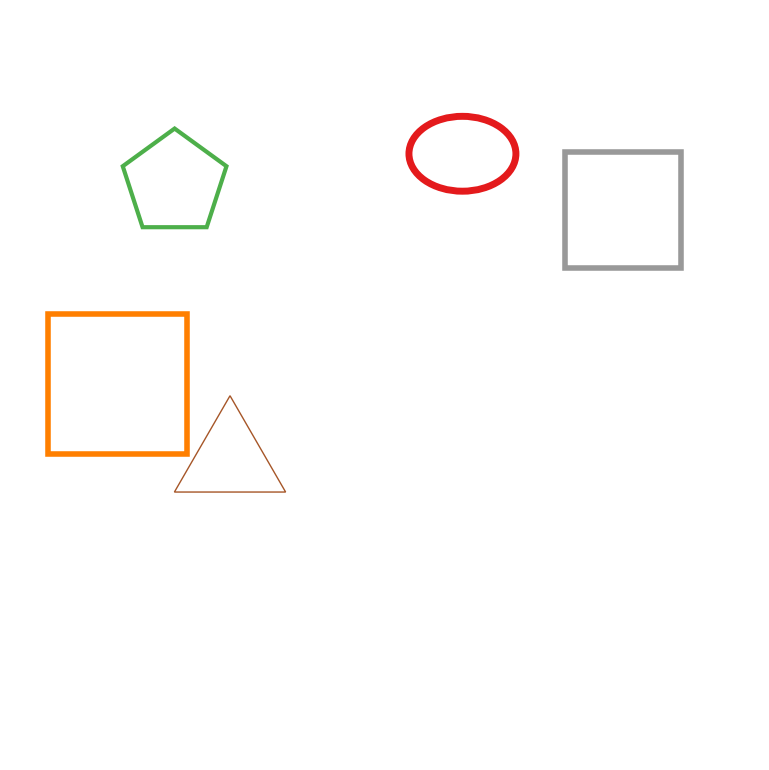[{"shape": "oval", "thickness": 2.5, "radius": 0.35, "center": [0.601, 0.8]}, {"shape": "pentagon", "thickness": 1.5, "radius": 0.35, "center": [0.227, 0.762]}, {"shape": "square", "thickness": 2, "radius": 0.45, "center": [0.152, 0.501]}, {"shape": "triangle", "thickness": 0.5, "radius": 0.42, "center": [0.299, 0.403]}, {"shape": "square", "thickness": 2, "radius": 0.38, "center": [0.809, 0.728]}]